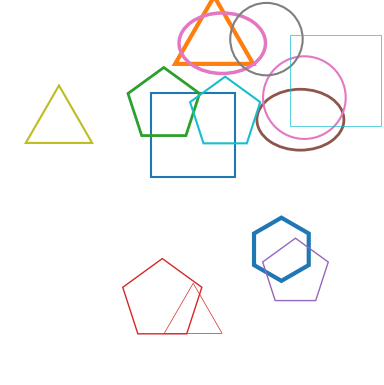[{"shape": "hexagon", "thickness": 3, "radius": 0.41, "center": [0.731, 0.353]}, {"shape": "square", "thickness": 1.5, "radius": 0.54, "center": [0.5, 0.65]}, {"shape": "triangle", "thickness": 3, "radius": 0.58, "center": [0.556, 0.893]}, {"shape": "pentagon", "thickness": 2, "radius": 0.49, "center": [0.425, 0.727]}, {"shape": "triangle", "thickness": 0.5, "radius": 0.43, "center": [0.502, 0.178]}, {"shape": "pentagon", "thickness": 1, "radius": 0.54, "center": [0.422, 0.22]}, {"shape": "pentagon", "thickness": 1, "radius": 0.45, "center": [0.767, 0.292]}, {"shape": "oval", "thickness": 2, "radius": 0.56, "center": [0.78, 0.689]}, {"shape": "oval", "thickness": 2.5, "radius": 0.56, "center": [0.577, 0.888]}, {"shape": "circle", "thickness": 1.5, "radius": 0.54, "center": [0.791, 0.746]}, {"shape": "circle", "thickness": 1.5, "radius": 0.47, "center": [0.692, 0.898]}, {"shape": "triangle", "thickness": 1.5, "radius": 0.5, "center": [0.153, 0.679]}, {"shape": "square", "thickness": 0.5, "radius": 0.59, "center": [0.871, 0.792]}, {"shape": "pentagon", "thickness": 1.5, "radius": 0.48, "center": [0.585, 0.705]}]